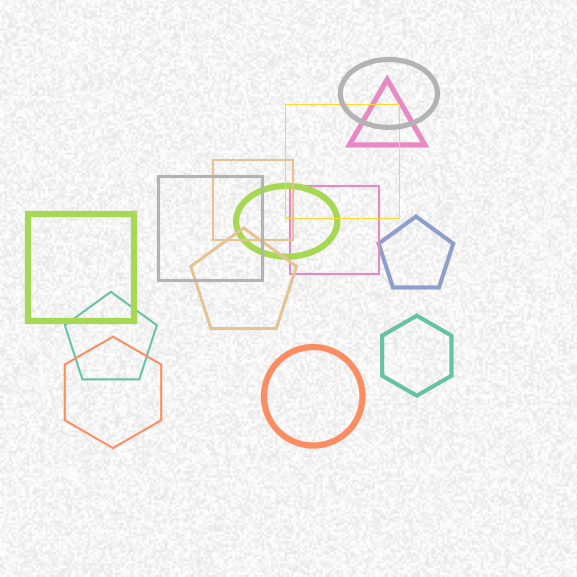[{"shape": "hexagon", "thickness": 2, "radius": 0.35, "center": [0.722, 0.383]}, {"shape": "pentagon", "thickness": 1, "radius": 0.42, "center": [0.192, 0.41]}, {"shape": "hexagon", "thickness": 1, "radius": 0.48, "center": [0.196, 0.32]}, {"shape": "circle", "thickness": 3, "radius": 0.43, "center": [0.542, 0.313]}, {"shape": "pentagon", "thickness": 2, "radius": 0.34, "center": [0.72, 0.556]}, {"shape": "triangle", "thickness": 2.5, "radius": 0.38, "center": [0.67, 0.786]}, {"shape": "square", "thickness": 1, "radius": 0.38, "center": [0.579, 0.601]}, {"shape": "oval", "thickness": 3, "radius": 0.44, "center": [0.496, 0.616]}, {"shape": "square", "thickness": 3, "radius": 0.46, "center": [0.141, 0.536]}, {"shape": "square", "thickness": 0.5, "radius": 0.49, "center": [0.592, 0.72]}, {"shape": "square", "thickness": 1, "radius": 0.35, "center": [0.439, 0.652]}, {"shape": "pentagon", "thickness": 1.5, "radius": 0.48, "center": [0.422, 0.508]}, {"shape": "square", "thickness": 1.5, "radius": 0.45, "center": [0.364, 0.604]}, {"shape": "oval", "thickness": 2.5, "radius": 0.42, "center": [0.673, 0.837]}]